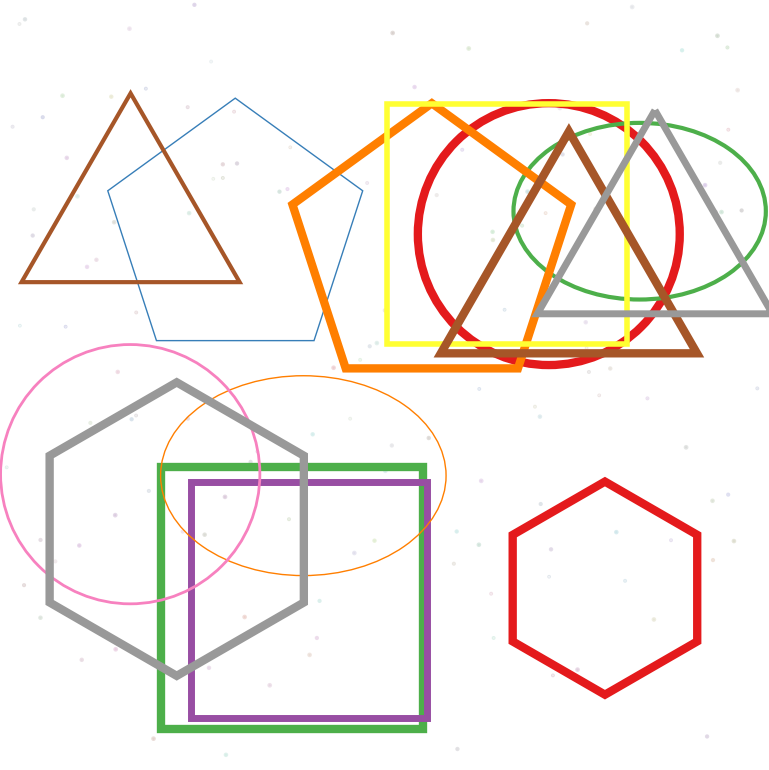[{"shape": "hexagon", "thickness": 3, "radius": 0.69, "center": [0.786, 0.236]}, {"shape": "circle", "thickness": 3, "radius": 0.85, "center": [0.713, 0.696]}, {"shape": "pentagon", "thickness": 0.5, "radius": 0.87, "center": [0.306, 0.698]}, {"shape": "square", "thickness": 3, "radius": 0.85, "center": [0.379, 0.223]}, {"shape": "oval", "thickness": 1.5, "radius": 0.82, "center": [0.831, 0.726]}, {"shape": "square", "thickness": 2.5, "radius": 0.77, "center": [0.401, 0.221]}, {"shape": "pentagon", "thickness": 3, "radius": 0.95, "center": [0.561, 0.676]}, {"shape": "oval", "thickness": 0.5, "radius": 0.93, "center": [0.394, 0.382]}, {"shape": "square", "thickness": 2, "radius": 0.78, "center": [0.659, 0.709]}, {"shape": "triangle", "thickness": 1.5, "radius": 0.82, "center": [0.17, 0.715]}, {"shape": "triangle", "thickness": 3, "radius": 0.96, "center": [0.739, 0.637]}, {"shape": "circle", "thickness": 1, "radius": 0.84, "center": [0.169, 0.384]}, {"shape": "triangle", "thickness": 2.5, "radius": 0.88, "center": [0.851, 0.681]}, {"shape": "hexagon", "thickness": 3, "radius": 0.95, "center": [0.23, 0.313]}]